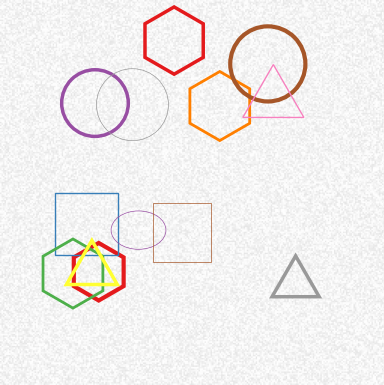[{"shape": "hexagon", "thickness": 3, "radius": 0.37, "center": [0.256, 0.294]}, {"shape": "hexagon", "thickness": 2.5, "radius": 0.44, "center": [0.452, 0.895]}, {"shape": "square", "thickness": 1, "radius": 0.4, "center": [0.225, 0.419]}, {"shape": "hexagon", "thickness": 2, "radius": 0.45, "center": [0.189, 0.29]}, {"shape": "circle", "thickness": 2.5, "radius": 0.43, "center": [0.247, 0.732]}, {"shape": "oval", "thickness": 0.5, "radius": 0.36, "center": [0.36, 0.402]}, {"shape": "hexagon", "thickness": 2, "radius": 0.45, "center": [0.571, 0.725]}, {"shape": "triangle", "thickness": 2.5, "radius": 0.38, "center": [0.239, 0.299]}, {"shape": "circle", "thickness": 3, "radius": 0.49, "center": [0.696, 0.834]}, {"shape": "square", "thickness": 0.5, "radius": 0.38, "center": [0.473, 0.395]}, {"shape": "triangle", "thickness": 1, "radius": 0.46, "center": [0.71, 0.741]}, {"shape": "triangle", "thickness": 2.5, "radius": 0.35, "center": [0.768, 0.265]}, {"shape": "circle", "thickness": 0.5, "radius": 0.47, "center": [0.344, 0.728]}]